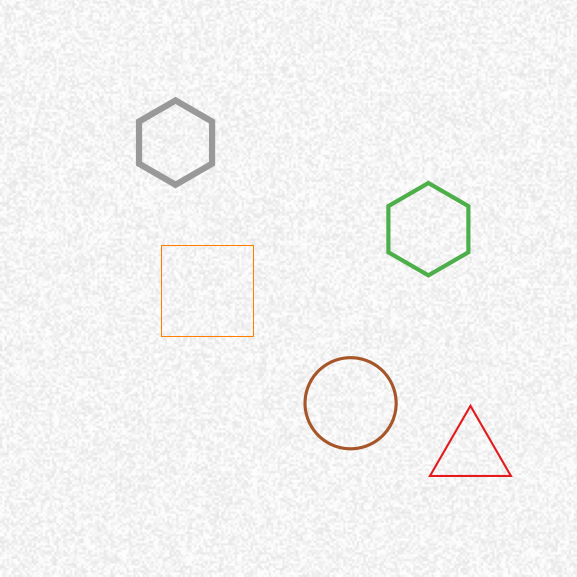[{"shape": "triangle", "thickness": 1, "radius": 0.4, "center": [0.815, 0.215]}, {"shape": "hexagon", "thickness": 2, "radius": 0.4, "center": [0.742, 0.602]}, {"shape": "square", "thickness": 0.5, "radius": 0.4, "center": [0.358, 0.496]}, {"shape": "circle", "thickness": 1.5, "radius": 0.39, "center": [0.607, 0.301]}, {"shape": "hexagon", "thickness": 3, "radius": 0.37, "center": [0.304, 0.752]}]